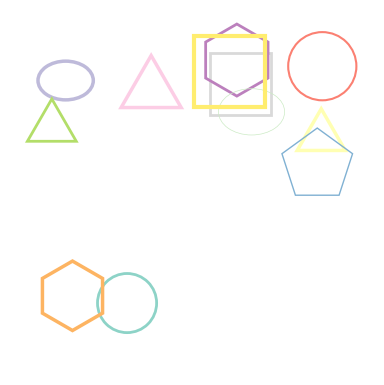[{"shape": "circle", "thickness": 2, "radius": 0.38, "center": [0.33, 0.213]}, {"shape": "triangle", "thickness": 2.5, "radius": 0.36, "center": [0.834, 0.645]}, {"shape": "oval", "thickness": 2.5, "radius": 0.36, "center": [0.17, 0.791]}, {"shape": "circle", "thickness": 1.5, "radius": 0.44, "center": [0.837, 0.828]}, {"shape": "pentagon", "thickness": 1, "radius": 0.48, "center": [0.824, 0.571]}, {"shape": "hexagon", "thickness": 2.5, "radius": 0.45, "center": [0.188, 0.232]}, {"shape": "triangle", "thickness": 2, "radius": 0.37, "center": [0.135, 0.67]}, {"shape": "triangle", "thickness": 2.5, "radius": 0.45, "center": [0.393, 0.766]}, {"shape": "square", "thickness": 2, "radius": 0.4, "center": [0.624, 0.781]}, {"shape": "hexagon", "thickness": 2, "radius": 0.47, "center": [0.615, 0.844]}, {"shape": "oval", "thickness": 0.5, "radius": 0.43, "center": [0.653, 0.71]}, {"shape": "square", "thickness": 3, "radius": 0.46, "center": [0.596, 0.814]}]